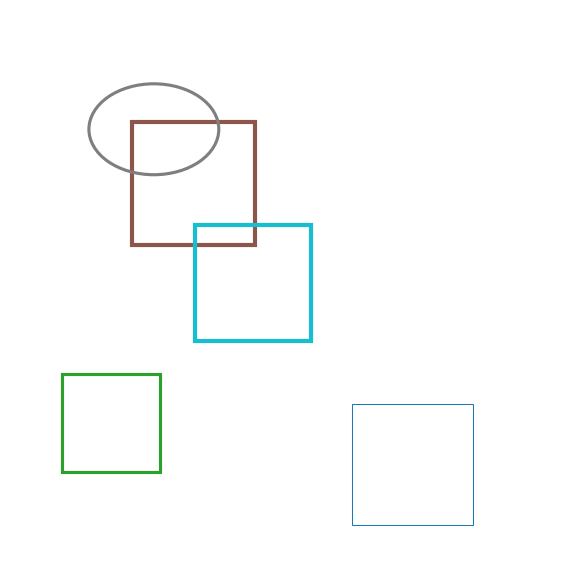[{"shape": "square", "thickness": 0.5, "radius": 0.52, "center": [0.714, 0.194]}, {"shape": "square", "thickness": 1.5, "radius": 0.43, "center": [0.192, 0.267]}, {"shape": "square", "thickness": 2, "radius": 0.53, "center": [0.335, 0.681]}, {"shape": "oval", "thickness": 1.5, "radius": 0.56, "center": [0.266, 0.775]}, {"shape": "square", "thickness": 2, "radius": 0.5, "center": [0.438, 0.509]}]